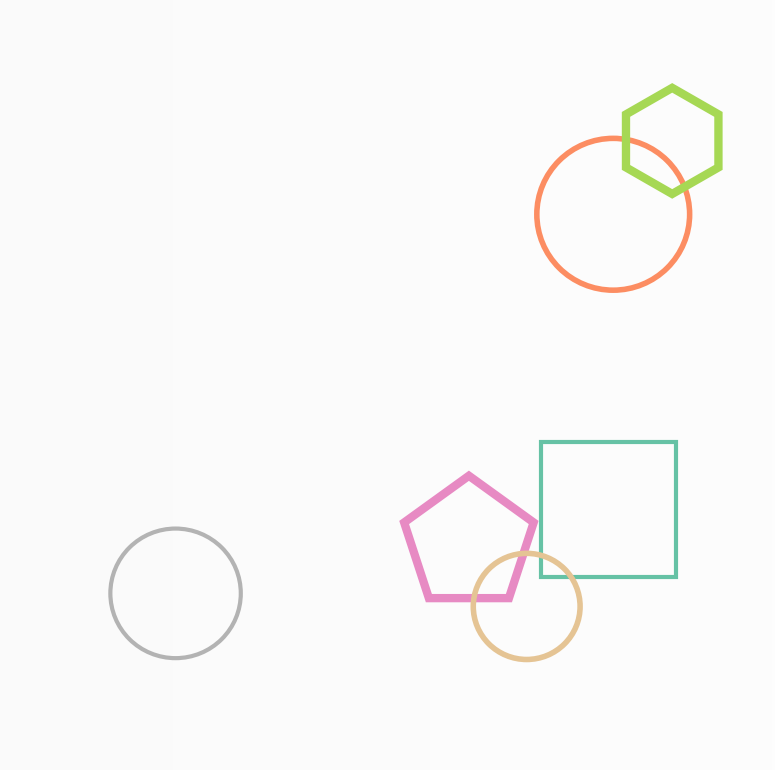[{"shape": "square", "thickness": 1.5, "radius": 0.44, "center": [0.785, 0.339]}, {"shape": "circle", "thickness": 2, "radius": 0.49, "center": [0.791, 0.722]}, {"shape": "pentagon", "thickness": 3, "radius": 0.44, "center": [0.605, 0.294]}, {"shape": "hexagon", "thickness": 3, "radius": 0.34, "center": [0.867, 0.817]}, {"shape": "circle", "thickness": 2, "radius": 0.34, "center": [0.68, 0.212]}, {"shape": "circle", "thickness": 1.5, "radius": 0.42, "center": [0.227, 0.229]}]